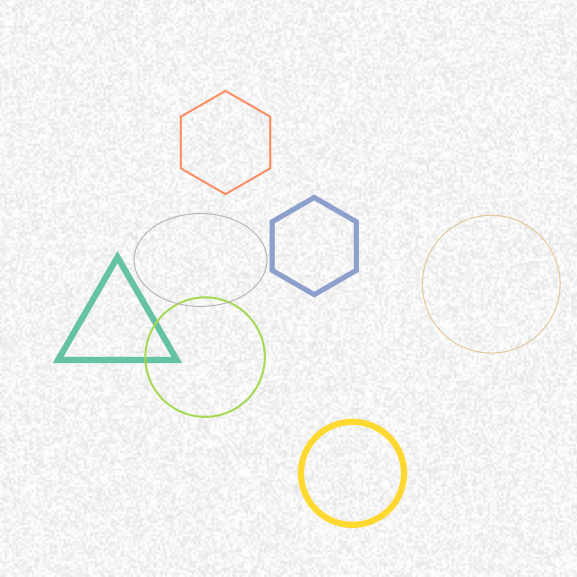[{"shape": "triangle", "thickness": 3, "radius": 0.59, "center": [0.203, 0.435]}, {"shape": "hexagon", "thickness": 1, "radius": 0.45, "center": [0.39, 0.752]}, {"shape": "hexagon", "thickness": 2.5, "radius": 0.42, "center": [0.544, 0.573]}, {"shape": "circle", "thickness": 1, "radius": 0.52, "center": [0.355, 0.381]}, {"shape": "circle", "thickness": 3, "radius": 0.45, "center": [0.61, 0.179]}, {"shape": "circle", "thickness": 0.5, "radius": 0.6, "center": [0.851, 0.507]}, {"shape": "oval", "thickness": 0.5, "radius": 0.58, "center": [0.347, 0.549]}]